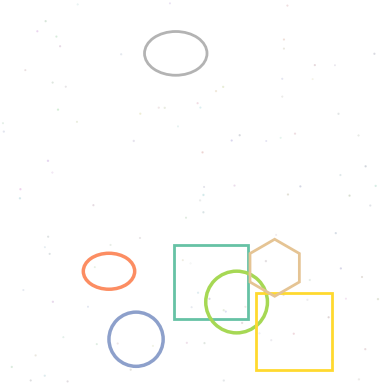[{"shape": "square", "thickness": 2, "radius": 0.48, "center": [0.548, 0.266]}, {"shape": "oval", "thickness": 2.5, "radius": 0.33, "center": [0.283, 0.295]}, {"shape": "circle", "thickness": 2.5, "radius": 0.35, "center": [0.353, 0.119]}, {"shape": "circle", "thickness": 2.5, "radius": 0.4, "center": [0.615, 0.216]}, {"shape": "square", "thickness": 2, "radius": 0.5, "center": [0.763, 0.139]}, {"shape": "hexagon", "thickness": 2, "radius": 0.37, "center": [0.713, 0.305]}, {"shape": "oval", "thickness": 2, "radius": 0.41, "center": [0.457, 0.861]}]